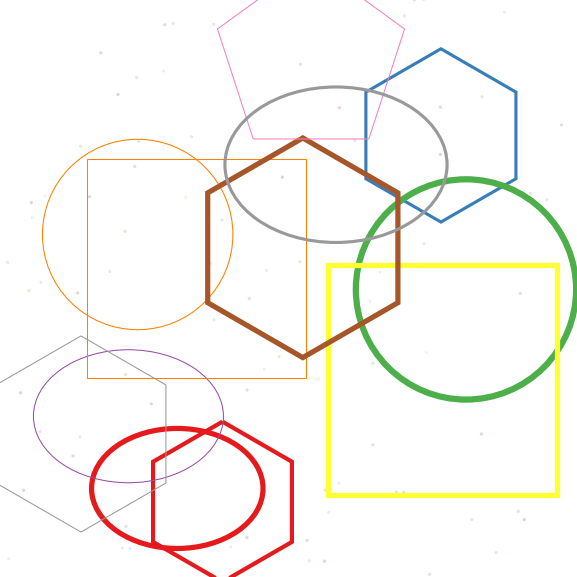[{"shape": "hexagon", "thickness": 2, "radius": 0.69, "center": [0.385, 0.13]}, {"shape": "oval", "thickness": 2.5, "radius": 0.74, "center": [0.307, 0.153]}, {"shape": "hexagon", "thickness": 1.5, "radius": 0.75, "center": [0.763, 0.765]}, {"shape": "circle", "thickness": 3, "radius": 0.95, "center": [0.807, 0.498]}, {"shape": "oval", "thickness": 0.5, "radius": 0.82, "center": [0.222, 0.278]}, {"shape": "square", "thickness": 0.5, "radius": 0.95, "center": [0.34, 0.534]}, {"shape": "circle", "thickness": 0.5, "radius": 0.82, "center": [0.238, 0.593]}, {"shape": "square", "thickness": 2.5, "radius": 0.99, "center": [0.766, 0.341]}, {"shape": "hexagon", "thickness": 2.5, "radius": 0.95, "center": [0.524, 0.57]}, {"shape": "pentagon", "thickness": 0.5, "radius": 0.85, "center": [0.539, 0.896]}, {"shape": "oval", "thickness": 1.5, "radius": 0.96, "center": [0.582, 0.714]}, {"shape": "hexagon", "thickness": 0.5, "radius": 0.85, "center": [0.14, 0.248]}]